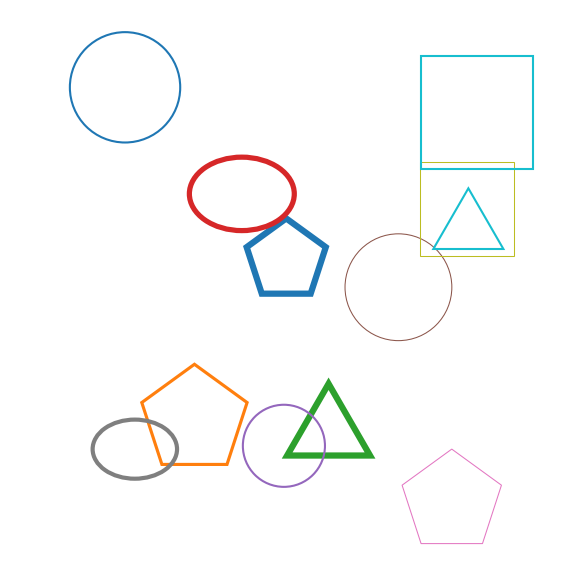[{"shape": "circle", "thickness": 1, "radius": 0.48, "center": [0.217, 0.848]}, {"shape": "pentagon", "thickness": 3, "radius": 0.36, "center": [0.496, 0.549]}, {"shape": "pentagon", "thickness": 1.5, "radius": 0.48, "center": [0.337, 0.272]}, {"shape": "triangle", "thickness": 3, "radius": 0.41, "center": [0.569, 0.252]}, {"shape": "oval", "thickness": 2.5, "radius": 0.45, "center": [0.419, 0.663]}, {"shape": "circle", "thickness": 1, "radius": 0.36, "center": [0.492, 0.227]}, {"shape": "circle", "thickness": 0.5, "radius": 0.46, "center": [0.69, 0.502]}, {"shape": "pentagon", "thickness": 0.5, "radius": 0.45, "center": [0.782, 0.131]}, {"shape": "oval", "thickness": 2, "radius": 0.37, "center": [0.233, 0.221]}, {"shape": "square", "thickness": 0.5, "radius": 0.41, "center": [0.808, 0.637]}, {"shape": "square", "thickness": 1, "radius": 0.49, "center": [0.826, 0.804]}, {"shape": "triangle", "thickness": 1, "radius": 0.35, "center": [0.811, 0.603]}]